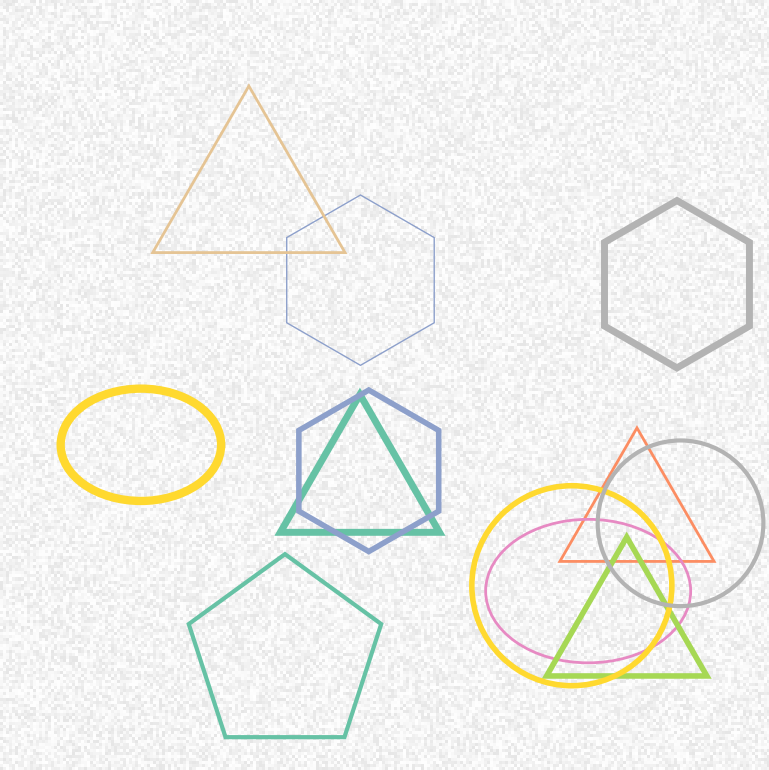[{"shape": "pentagon", "thickness": 1.5, "radius": 0.66, "center": [0.37, 0.149]}, {"shape": "triangle", "thickness": 2.5, "radius": 0.6, "center": [0.467, 0.368]}, {"shape": "triangle", "thickness": 1, "radius": 0.58, "center": [0.827, 0.329]}, {"shape": "hexagon", "thickness": 0.5, "radius": 0.55, "center": [0.468, 0.636]}, {"shape": "hexagon", "thickness": 2, "radius": 0.52, "center": [0.479, 0.389]}, {"shape": "oval", "thickness": 1, "radius": 0.67, "center": [0.764, 0.232]}, {"shape": "triangle", "thickness": 2, "radius": 0.6, "center": [0.814, 0.182]}, {"shape": "oval", "thickness": 3, "radius": 0.52, "center": [0.183, 0.422]}, {"shape": "circle", "thickness": 2, "radius": 0.65, "center": [0.743, 0.239]}, {"shape": "triangle", "thickness": 1, "radius": 0.72, "center": [0.323, 0.744]}, {"shape": "circle", "thickness": 1.5, "radius": 0.54, "center": [0.884, 0.32]}, {"shape": "hexagon", "thickness": 2.5, "radius": 0.54, "center": [0.879, 0.631]}]